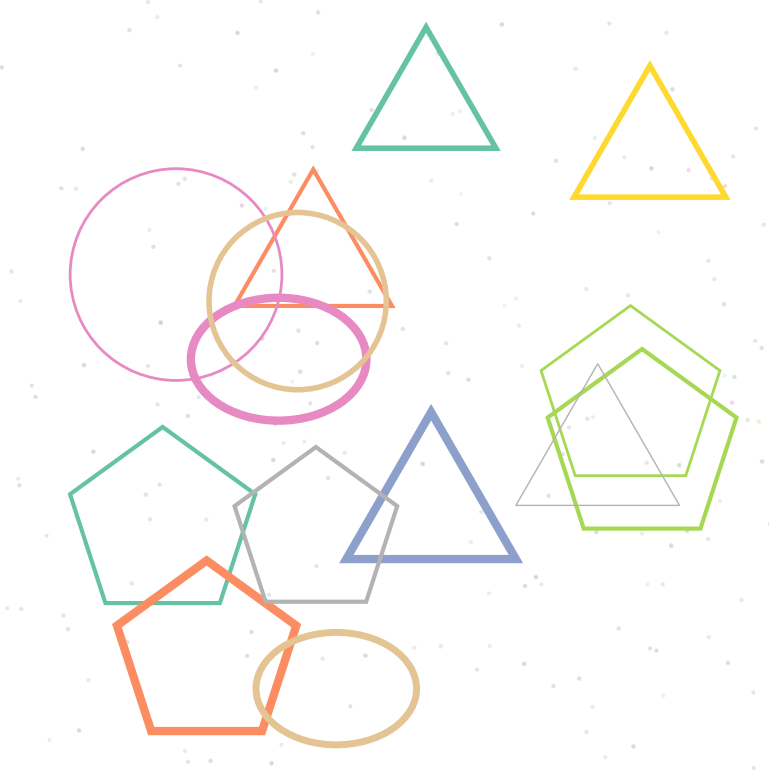[{"shape": "triangle", "thickness": 2, "radius": 0.52, "center": [0.553, 0.86]}, {"shape": "pentagon", "thickness": 1.5, "radius": 0.63, "center": [0.211, 0.319]}, {"shape": "triangle", "thickness": 1.5, "radius": 0.59, "center": [0.407, 0.662]}, {"shape": "pentagon", "thickness": 3, "radius": 0.61, "center": [0.268, 0.15]}, {"shape": "triangle", "thickness": 3, "radius": 0.64, "center": [0.56, 0.338]}, {"shape": "circle", "thickness": 1, "radius": 0.69, "center": [0.229, 0.643]}, {"shape": "oval", "thickness": 3, "radius": 0.57, "center": [0.362, 0.534]}, {"shape": "pentagon", "thickness": 1.5, "radius": 0.64, "center": [0.834, 0.418]}, {"shape": "pentagon", "thickness": 1, "radius": 0.61, "center": [0.819, 0.481]}, {"shape": "triangle", "thickness": 2, "radius": 0.57, "center": [0.844, 0.801]}, {"shape": "oval", "thickness": 2.5, "radius": 0.52, "center": [0.437, 0.106]}, {"shape": "circle", "thickness": 2, "radius": 0.58, "center": [0.387, 0.609]}, {"shape": "pentagon", "thickness": 1.5, "radius": 0.56, "center": [0.41, 0.308]}, {"shape": "triangle", "thickness": 0.5, "radius": 0.61, "center": [0.776, 0.405]}]